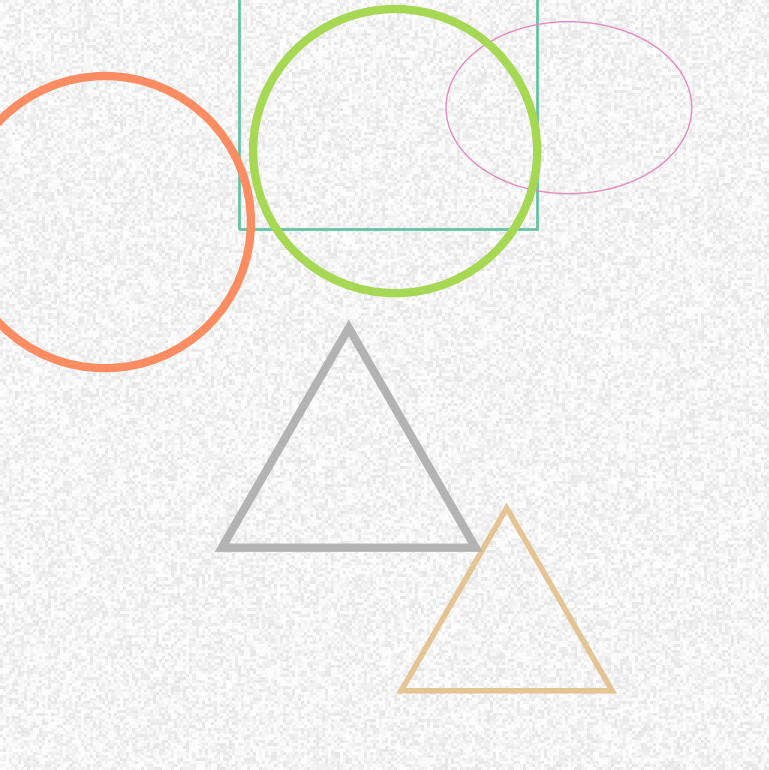[{"shape": "square", "thickness": 1, "radius": 0.97, "center": [0.504, 0.896]}, {"shape": "circle", "thickness": 3, "radius": 0.95, "center": [0.136, 0.712]}, {"shape": "oval", "thickness": 0.5, "radius": 0.8, "center": [0.739, 0.86]}, {"shape": "circle", "thickness": 3, "radius": 0.92, "center": [0.513, 0.804]}, {"shape": "triangle", "thickness": 2, "radius": 0.79, "center": [0.658, 0.182]}, {"shape": "triangle", "thickness": 3, "radius": 0.95, "center": [0.453, 0.384]}]